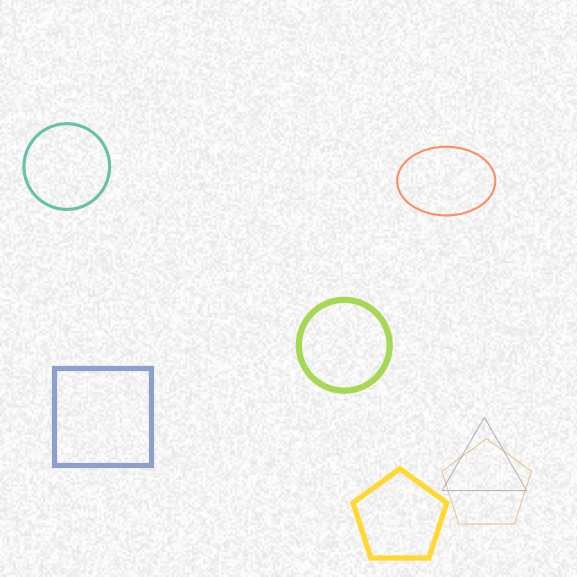[{"shape": "circle", "thickness": 1.5, "radius": 0.37, "center": [0.116, 0.711]}, {"shape": "oval", "thickness": 1, "radius": 0.42, "center": [0.773, 0.686]}, {"shape": "square", "thickness": 2.5, "radius": 0.42, "center": [0.178, 0.277]}, {"shape": "circle", "thickness": 3, "radius": 0.39, "center": [0.596, 0.401]}, {"shape": "pentagon", "thickness": 2.5, "radius": 0.43, "center": [0.692, 0.102]}, {"shape": "pentagon", "thickness": 0.5, "radius": 0.41, "center": [0.843, 0.158]}, {"shape": "triangle", "thickness": 0.5, "radius": 0.42, "center": [0.839, 0.192]}]